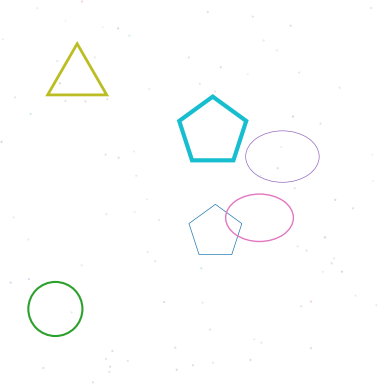[{"shape": "pentagon", "thickness": 0.5, "radius": 0.36, "center": [0.559, 0.397]}, {"shape": "circle", "thickness": 1.5, "radius": 0.35, "center": [0.144, 0.197]}, {"shape": "oval", "thickness": 0.5, "radius": 0.48, "center": [0.734, 0.593]}, {"shape": "oval", "thickness": 1, "radius": 0.44, "center": [0.674, 0.434]}, {"shape": "triangle", "thickness": 2, "radius": 0.44, "center": [0.2, 0.798]}, {"shape": "pentagon", "thickness": 3, "radius": 0.46, "center": [0.553, 0.658]}]